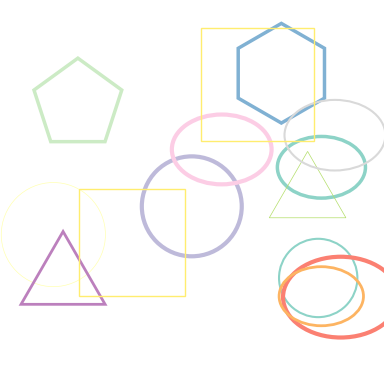[{"shape": "circle", "thickness": 1.5, "radius": 0.51, "center": [0.827, 0.278]}, {"shape": "oval", "thickness": 2.5, "radius": 0.57, "center": [0.835, 0.566]}, {"shape": "circle", "thickness": 0.5, "radius": 0.68, "center": [0.139, 0.391]}, {"shape": "circle", "thickness": 3, "radius": 0.65, "center": [0.498, 0.464]}, {"shape": "oval", "thickness": 3, "radius": 0.75, "center": [0.885, 0.228]}, {"shape": "hexagon", "thickness": 2.5, "radius": 0.65, "center": [0.731, 0.81]}, {"shape": "oval", "thickness": 2, "radius": 0.55, "center": [0.835, 0.231]}, {"shape": "triangle", "thickness": 0.5, "radius": 0.57, "center": [0.799, 0.492]}, {"shape": "oval", "thickness": 3, "radius": 0.65, "center": [0.576, 0.612]}, {"shape": "oval", "thickness": 1.5, "radius": 0.65, "center": [0.87, 0.649]}, {"shape": "triangle", "thickness": 2, "radius": 0.63, "center": [0.164, 0.273]}, {"shape": "pentagon", "thickness": 2.5, "radius": 0.6, "center": [0.202, 0.729]}, {"shape": "square", "thickness": 1, "radius": 0.73, "center": [0.668, 0.781]}, {"shape": "square", "thickness": 1, "radius": 0.69, "center": [0.343, 0.371]}]